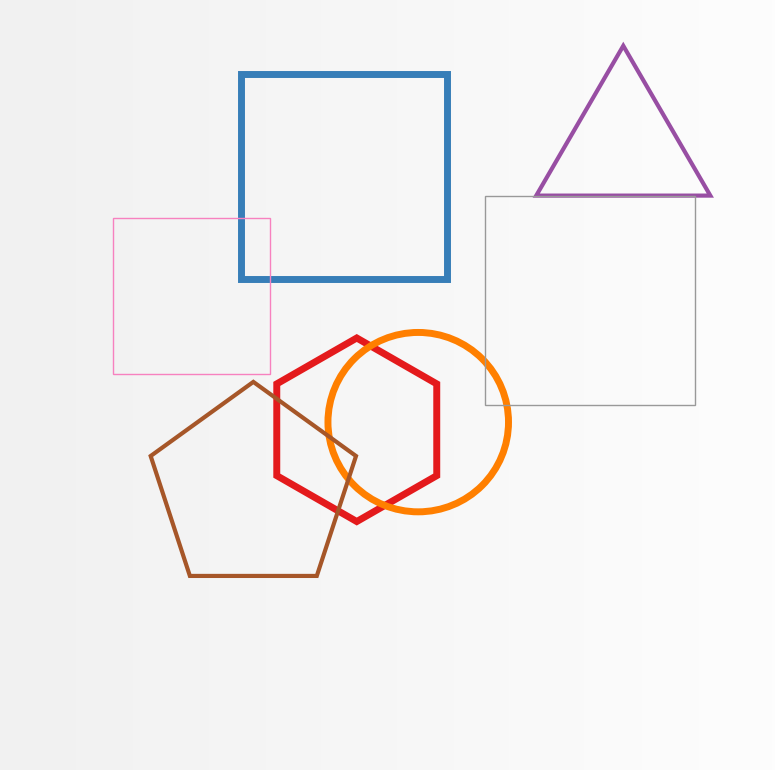[{"shape": "hexagon", "thickness": 2.5, "radius": 0.6, "center": [0.46, 0.442]}, {"shape": "square", "thickness": 2.5, "radius": 0.67, "center": [0.444, 0.771]}, {"shape": "triangle", "thickness": 1.5, "radius": 0.65, "center": [0.804, 0.811]}, {"shape": "circle", "thickness": 2.5, "radius": 0.58, "center": [0.54, 0.452]}, {"shape": "pentagon", "thickness": 1.5, "radius": 0.7, "center": [0.327, 0.365]}, {"shape": "square", "thickness": 0.5, "radius": 0.51, "center": [0.248, 0.616]}, {"shape": "square", "thickness": 0.5, "radius": 0.68, "center": [0.761, 0.61]}]